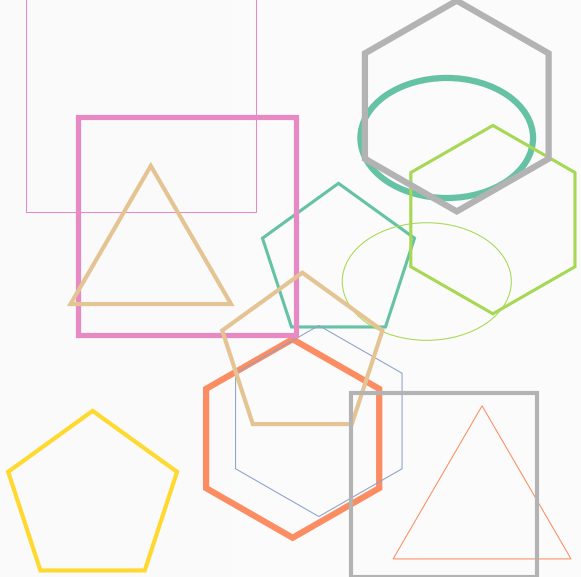[{"shape": "pentagon", "thickness": 1.5, "radius": 0.69, "center": [0.582, 0.544]}, {"shape": "oval", "thickness": 3, "radius": 0.74, "center": [0.769, 0.76]}, {"shape": "hexagon", "thickness": 3, "radius": 0.86, "center": [0.503, 0.24]}, {"shape": "triangle", "thickness": 0.5, "radius": 0.88, "center": [0.829, 0.12]}, {"shape": "hexagon", "thickness": 0.5, "radius": 0.83, "center": [0.548, 0.27]}, {"shape": "square", "thickness": 0.5, "radius": 0.99, "center": [0.242, 0.83]}, {"shape": "square", "thickness": 2.5, "radius": 0.94, "center": [0.322, 0.608]}, {"shape": "oval", "thickness": 0.5, "radius": 0.73, "center": [0.734, 0.512]}, {"shape": "hexagon", "thickness": 1.5, "radius": 0.82, "center": [0.848, 0.619]}, {"shape": "pentagon", "thickness": 2, "radius": 0.76, "center": [0.159, 0.135]}, {"shape": "pentagon", "thickness": 2, "radius": 0.72, "center": [0.52, 0.382]}, {"shape": "triangle", "thickness": 2, "radius": 0.8, "center": [0.259, 0.552]}, {"shape": "hexagon", "thickness": 3, "radius": 0.91, "center": [0.786, 0.816]}, {"shape": "square", "thickness": 2, "radius": 0.8, "center": [0.764, 0.159]}]